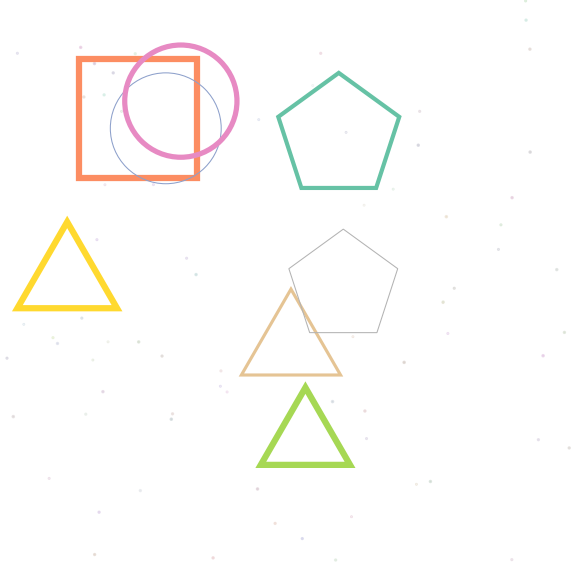[{"shape": "pentagon", "thickness": 2, "radius": 0.55, "center": [0.587, 0.763]}, {"shape": "square", "thickness": 3, "radius": 0.51, "center": [0.239, 0.794]}, {"shape": "circle", "thickness": 0.5, "radius": 0.48, "center": [0.287, 0.777]}, {"shape": "circle", "thickness": 2.5, "radius": 0.49, "center": [0.313, 0.824]}, {"shape": "triangle", "thickness": 3, "radius": 0.45, "center": [0.529, 0.239]}, {"shape": "triangle", "thickness": 3, "radius": 0.5, "center": [0.116, 0.515]}, {"shape": "triangle", "thickness": 1.5, "radius": 0.5, "center": [0.504, 0.399]}, {"shape": "pentagon", "thickness": 0.5, "radius": 0.5, "center": [0.594, 0.503]}]